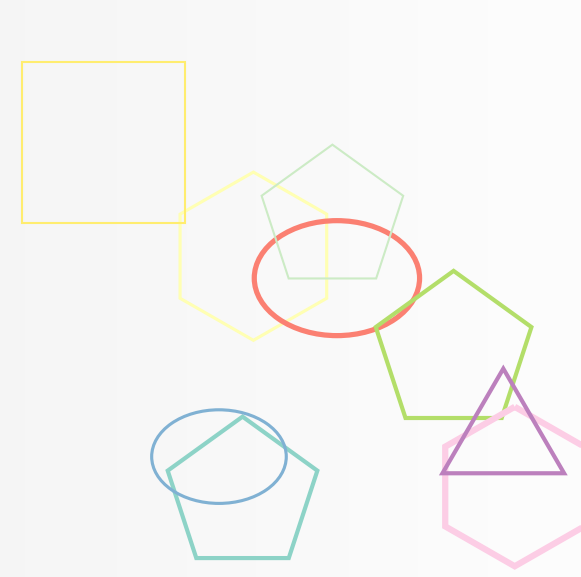[{"shape": "pentagon", "thickness": 2, "radius": 0.68, "center": [0.417, 0.142]}, {"shape": "hexagon", "thickness": 1.5, "radius": 0.73, "center": [0.436, 0.555]}, {"shape": "oval", "thickness": 2.5, "radius": 0.71, "center": [0.58, 0.518]}, {"shape": "oval", "thickness": 1.5, "radius": 0.58, "center": [0.377, 0.208]}, {"shape": "pentagon", "thickness": 2, "radius": 0.7, "center": [0.78, 0.389]}, {"shape": "hexagon", "thickness": 3, "radius": 0.69, "center": [0.886, 0.157]}, {"shape": "triangle", "thickness": 2, "radius": 0.6, "center": [0.866, 0.24]}, {"shape": "pentagon", "thickness": 1, "radius": 0.64, "center": [0.572, 0.621]}, {"shape": "square", "thickness": 1, "radius": 0.7, "center": [0.178, 0.752]}]